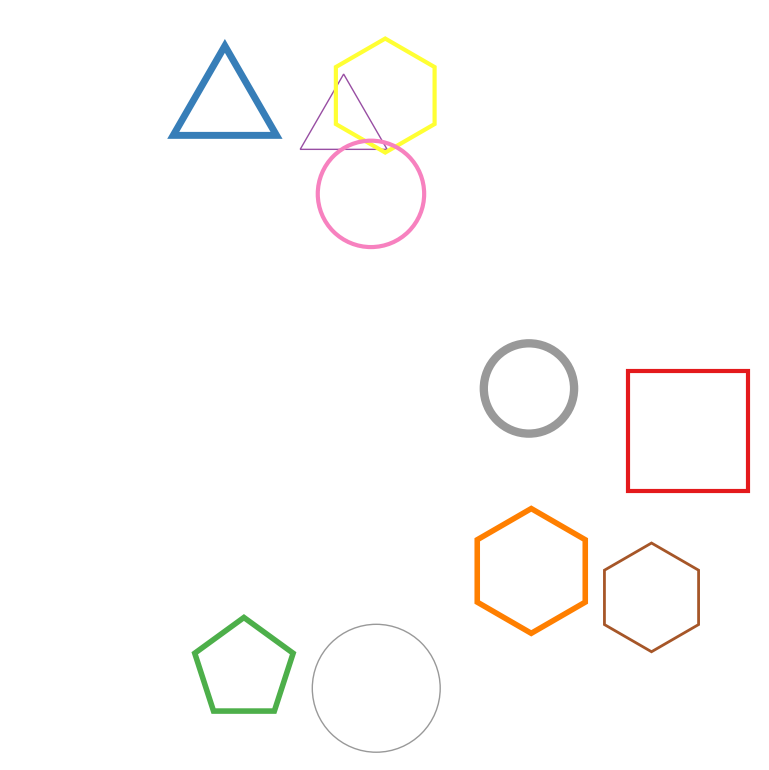[{"shape": "square", "thickness": 1.5, "radius": 0.39, "center": [0.894, 0.44]}, {"shape": "triangle", "thickness": 2.5, "radius": 0.39, "center": [0.292, 0.863]}, {"shape": "pentagon", "thickness": 2, "radius": 0.34, "center": [0.317, 0.131]}, {"shape": "triangle", "thickness": 0.5, "radius": 0.33, "center": [0.446, 0.839]}, {"shape": "hexagon", "thickness": 2, "radius": 0.4, "center": [0.69, 0.259]}, {"shape": "hexagon", "thickness": 1.5, "radius": 0.37, "center": [0.5, 0.876]}, {"shape": "hexagon", "thickness": 1, "radius": 0.35, "center": [0.846, 0.224]}, {"shape": "circle", "thickness": 1.5, "radius": 0.35, "center": [0.482, 0.748]}, {"shape": "circle", "thickness": 0.5, "radius": 0.42, "center": [0.489, 0.106]}, {"shape": "circle", "thickness": 3, "radius": 0.29, "center": [0.687, 0.495]}]